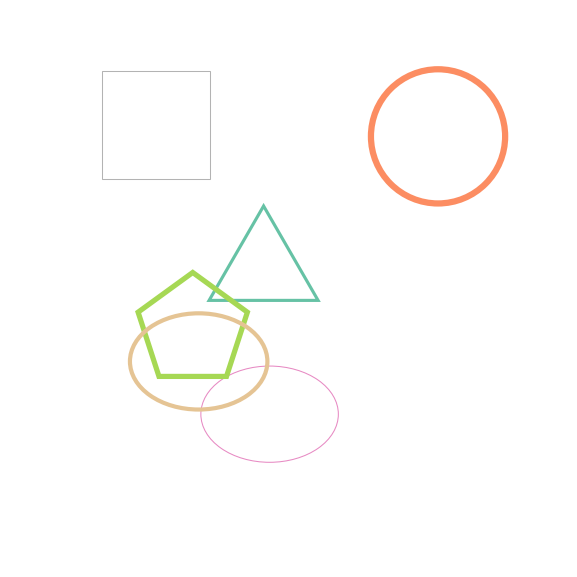[{"shape": "triangle", "thickness": 1.5, "radius": 0.54, "center": [0.456, 0.533]}, {"shape": "circle", "thickness": 3, "radius": 0.58, "center": [0.759, 0.763]}, {"shape": "oval", "thickness": 0.5, "radius": 0.6, "center": [0.467, 0.282]}, {"shape": "pentagon", "thickness": 2.5, "radius": 0.5, "center": [0.334, 0.428]}, {"shape": "oval", "thickness": 2, "radius": 0.6, "center": [0.344, 0.373]}, {"shape": "square", "thickness": 0.5, "radius": 0.47, "center": [0.271, 0.783]}]